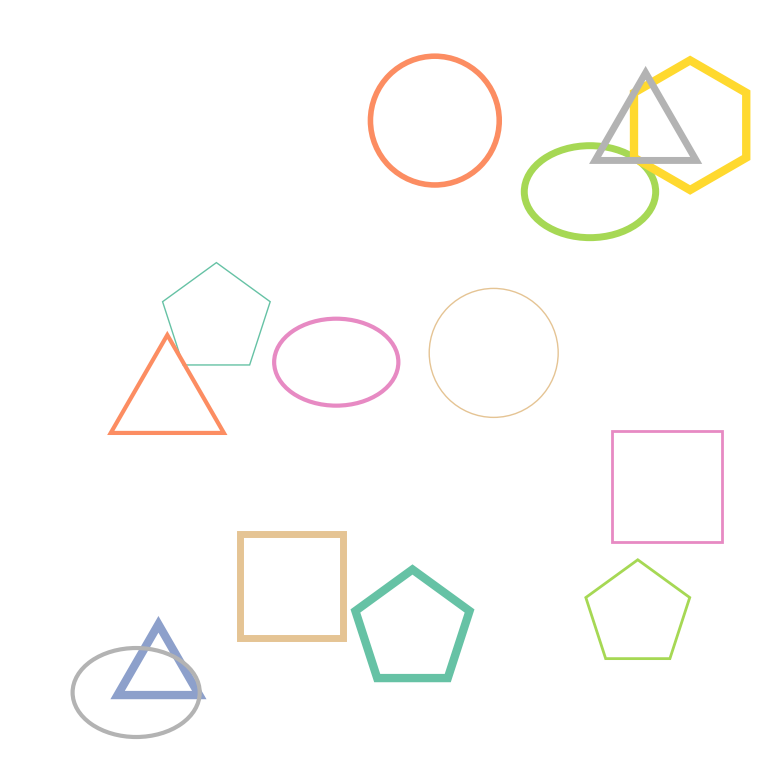[{"shape": "pentagon", "thickness": 0.5, "radius": 0.37, "center": [0.281, 0.585]}, {"shape": "pentagon", "thickness": 3, "radius": 0.39, "center": [0.536, 0.182]}, {"shape": "triangle", "thickness": 1.5, "radius": 0.42, "center": [0.217, 0.48]}, {"shape": "circle", "thickness": 2, "radius": 0.42, "center": [0.565, 0.843]}, {"shape": "triangle", "thickness": 3, "radius": 0.31, "center": [0.206, 0.128]}, {"shape": "square", "thickness": 1, "radius": 0.36, "center": [0.866, 0.368]}, {"shape": "oval", "thickness": 1.5, "radius": 0.4, "center": [0.437, 0.53]}, {"shape": "pentagon", "thickness": 1, "radius": 0.35, "center": [0.828, 0.202]}, {"shape": "oval", "thickness": 2.5, "radius": 0.43, "center": [0.766, 0.751]}, {"shape": "hexagon", "thickness": 3, "radius": 0.42, "center": [0.896, 0.837]}, {"shape": "square", "thickness": 2.5, "radius": 0.34, "center": [0.379, 0.239]}, {"shape": "circle", "thickness": 0.5, "radius": 0.42, "center": [0.641, 0.542]}, {"shape": "triangle", "thickness": 2.5, "radius": 0.38, "center": [0.838, 0.83]}, {"shape": "oval", "thickness": 1.5, "radius": 0.41, "center": [0.177, 0.101]}]